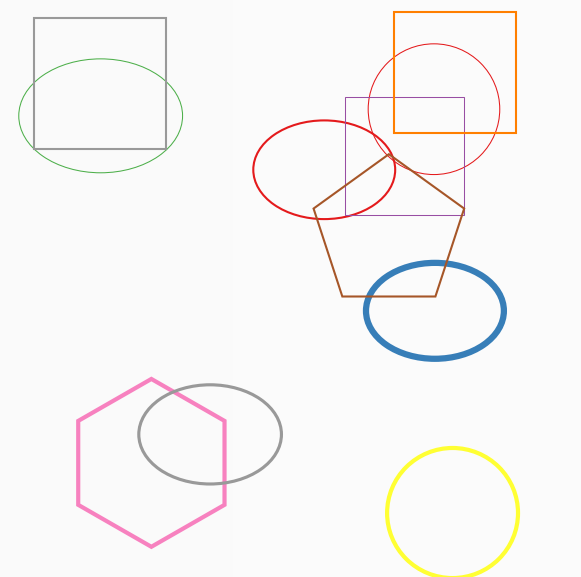[{"shape": "circle", "thickness": 0.5, "radius": 0.57, "center": [0.747, 0.81]}, {"shape": "oval", "thickness": 1, "radius": 0.61, "center": [0.558, 0.705]}, {"shape": "oval", "thickness": 3, "radius": 0.59, "center": [0.748, 0.461]}, {"shape": "oval", "thickness": 0.5, "radius": 0.7, "center": [0.173, 0.799]}, {"shape": "square", "thickness": 0.5, "radius": 0.51, "center": [0.696, 0.729]}, {"shape": "square", "thickness": 1, "radius": 0.52, "center": [0.783, 0.873]}, {"shape": "circle", "thickness": 2, "radius": 0.56, "center": [0.779, 0.111]}, {"shape": "pentagon", "thickness": 1, "radius": 0.68, "center": [0.669, 0.596]}, {"shape": "hexagon", "thickness": 2, "radius": 0.73, "center": [0.26, 0.198]}, {"shape": "square", "thickness": 1, "radius": 0.57, "center": [0.172, 0.855]}, {"shape": "oval", "thickness": 1.5, "radius": 0.61, "center": [0.362, 0.247]}]